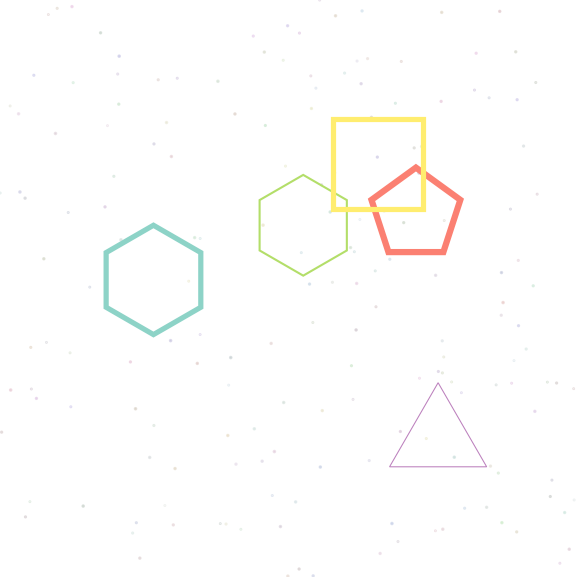[{"shape": "hexagon", "thickness": 2.5, "radius": 0.47, "center": [0.266, 0.514]}, {"shape": "pentagon", "thickness": 3, "radius": 0.4, "center": [0.72, 0.628]}, {"shape": "hexagon", "thickness": 1, "radius": 0.44, "center": [0.525, 0.609]}, {"shape": "triangle", "thickness": 0.5, "radius": 0.49, "center": [0.759, 0.239]}, {"shape": "square", "thickness": 2.5, "radius": 0.39, "center": [0.655, 0.716]}]